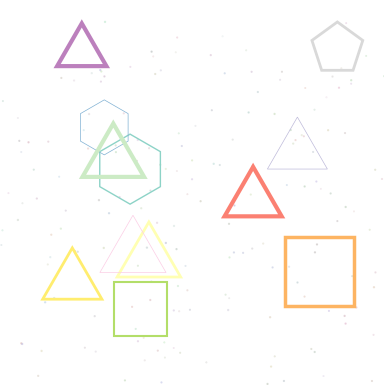[{"shape": "hexagon", "thickness": 1, "radius": 0.45, "center": [0.338, 0.561]}, {"shape": "triangle", "thickness": 2, "radius": 0.48, "center": [0.387, 0.328]}, {"shape": "triangle", "thickness": 0.5, "radius": 0.45, "center": [0.772, 0.606]}, {"shape": "triangle", "thickness": 3, "radius": 0.43, "center": [0.657, 0.481]}, {"shape": "hexagon", "thickness": 0.5, "radius": 0.36, "center": [0.271, 0.669]}, {"shape": "square", "thickness": 2.5, "radius": 0.45, "center": [0.83, 0.294]}, {"shape": "square", "thickness": 1.5, "radius": 0.35, "center": [0.365, 0.198]}, {"shape": "triangle", "thickness": 0.5, "radius": 0.5, "center": [0.345, 0.342]}, {"shape": "pentagon", "thickness": 2, "radius": 0.35, "center": [0.876, 0.874]}, {"shape": "triangle", "thickness": 3, "radius": 0.37, "center": [0.212, 0.865]}, {"shape": "triangle", "thickness": 3, "radius": 0.46, "center": [0.294, 0.587]}, {"shape": "triangle", "thickness": 2, "radius": 0.44, "center": [0.188, 0.267]}]